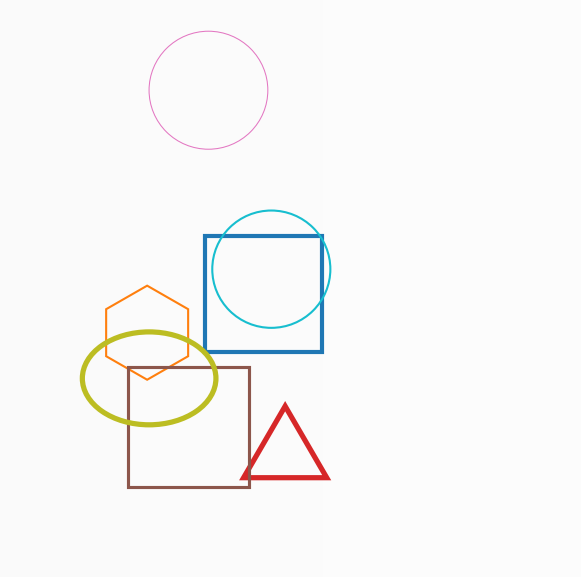[{"shape": "square", "thickness": 2, "radius": 0.5, "center": [0.453, 0.49]}, {"shape": "hexagon", "thickness": 1, "radius": 0.41, "center": [0.253, 0.423]}, {"shape": "triangle", "thickness": 2.5, "radius": 0.41, "center": [0.491, 0.213]}, {"shape": "square", "thickness": 1.5, "radius": 0.52, "center": [0.324, 0.26]}, {"shape": "circle", "thickness": 0.5, "radius": 0.51, "center": [0.359, 0.843]}, {"shape": "oval", "thickness": 2.5, "radius": 0.57, "center": [0.257, 0.344]}, {"shape": "circle", "thickness": 1, "radius": 0.51, "center": [0.467, 0.533]}]